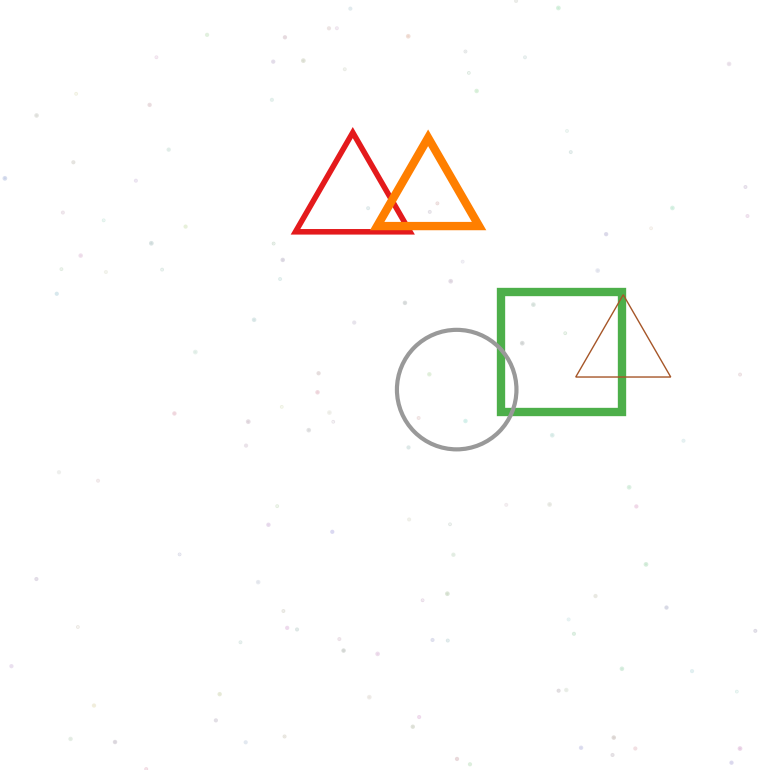[{"shape": "triangle", "thickness": 2, "radius": 0.43, "center": [0.458, 0.742]}, {"shape": "square", "thickness": 3, "radius": 0.39, "center": [0.729, 0.543]}, {"shape": "triangle", "thickness": 3, "radius": 0.38, "center": [0.556, 0.745]}, {"shape": "triangle", "thickness": 0.5, "radius": 0.36, "center": [0.809, 0.546]}, {"shape": "circle", "thickness": 1.5, "radius": 0.39, "center": [0.593, 0.494]}]